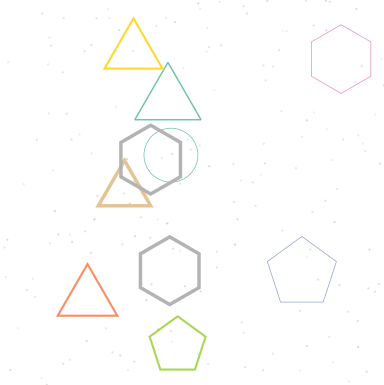[{"shape": "triangle", "thickness": 1, "radius": 0.5, "center": [0.436, 0.739]}, {"shape": "circle", "thickness": 0.5, "radius": 0.35, "center": [0.444, 0.597]}, {"shape": "triangle", "thickness": 1.5, "radius": 0.45, "center": [0.227, 0.225]}, {"shape": "pentagon", "thickness": 0.5, "radius": 0.47, "center": [0.784, 0.292]}, {"shape": "hexagon", "thickness": 0.5, "radius": 0.45, "center": [0.886, 0.847]}, {"shape": "pentagon", "thickness": 1.5, "radius": 0.38, "center": [0.461, 0.102]}, {"shape": "triangle", "thickness": 1.5, "radius": 0.43, "center": [0.347, 0.865]}, {"shape": "triangle", "thickness": 2.5, "radius": 0.39, "center": [0.323, 0.505]}, {"shape": "hexagon", "thickness": 2.5, "radius": 0.45, "center": [0.391, 0.585]}, {"shape": "hexagon", "thickness": 2.5, "radius": 0.44, "center": [0.441, 0.297]}]